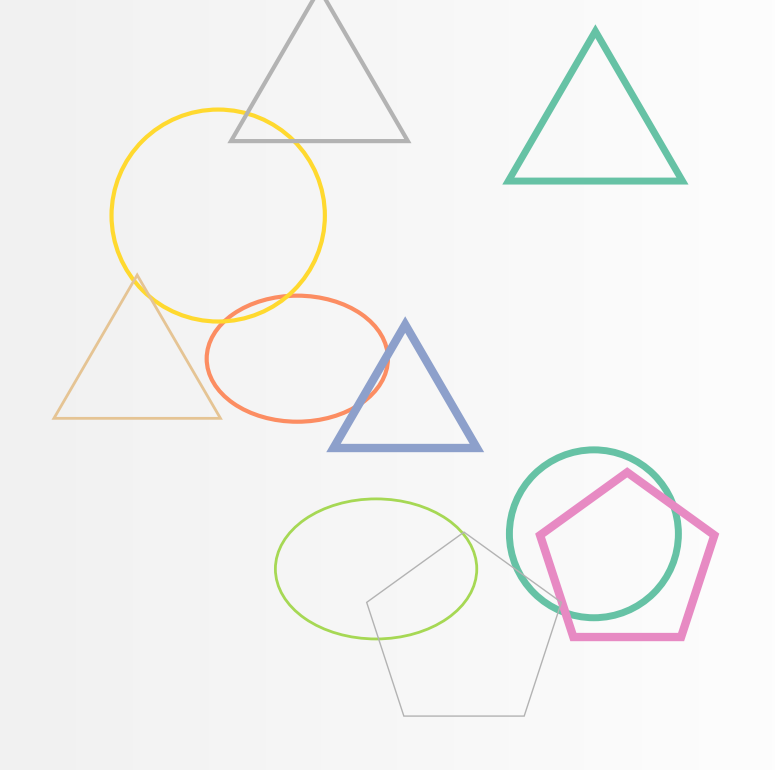[{"shape": "circle", "thickness": 2.5, "radius": 0.55, "center": [0.766, 0.307]}, {"shape": "triangle", "thickness": 2.5, "radius": 0.65, "center": [0.768, 0.83]}, {"shape": "oval", "thickness": 1.5, "radius": 0.58, "center": [0.384, 0.534]}, {"shape": "triangle", "thickness": 3, "radius": 0.53, "center": [0.523, 0.472]}, {"shape": "pentagon", "thickness": 3, "radius": 0.59, "center": [0.809, 0.268]}, {"shape": "oval", "thickness": 1, "radius": 0.65, "center": [0.485, 0.261]}, {"shape": "circle", "thickness": 1.5, "radius": 0.69, "center": [0.282, 0.72]}, {"shape": "triangle", "thickness": 1, "radius": 0.62, "center": [0.177, 0.519]}, {"shape": "triangle", "thickness": 1.5, "radius": 0.66, "center": [0.412, 0.883]}, {"shape": "pentagon", "thickness": 0.5, "radius": 0.66, "center": [0.599, 0.177]}]